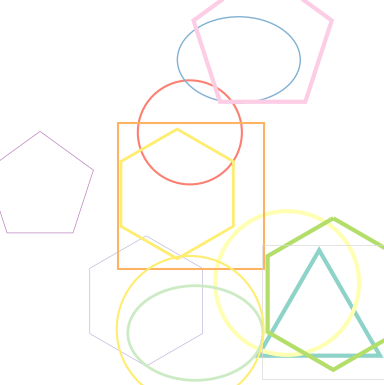[{"shape": "triangle", "thickness": 3, "radius": 0.91, "center": [0.829, 0.167]}, {"shape": "circle", "thickness": 3, "radius": 0.93, "center": [0.746, 0.265]}, {"shape": "hexagon", "thickness": 0.5, "radius": 0.85, "center": [0.38, 0.218]}, {"shape": "circle", "thickness": 1.5, "radius": 0.68, "center": [0.493, 0.656]}, {"shape": "oval", "thickness": 1, "radius": 0.8, "center": [0.62, 0.845]}, {"shape": "square", "thickness": 1.5, "radius": 0.95, "center": [0.496, 0.491]}, {"shape": "hexagon", "thickness": 3, "radius": 0.98, "center": [0.866, 0.236]}, {"shape": "pentagon", "thickness": 3, "radius": 0.94, "center": [0.682, 0.888]}, {"shape": "square", "thickness": 0.5, "radius": 0.87, "center": [0.854, 0.189]}, {"shape": "pentagon", "thickness": 0.5, "radius": 0.73, "center": [0.104, 0.513]}, {"shape": "oval", "thickness": 2, "radius": 0.88, "center": [0.507, 0.135]}, {"shape": "circle", "thickness": 1.5, "radius": 0.95, "center": [0.494, 0.144]}, {"shape": "hexagon", "thickness": 2, "radius": 0.84, "center": [0.46, 0.496]}]